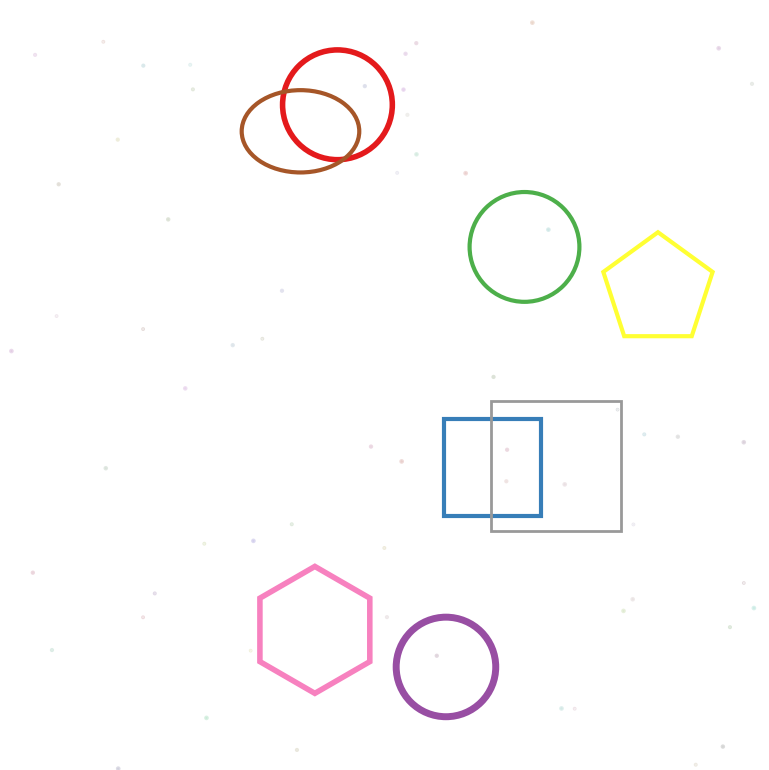[{"shape": "circle", "thickness": 2, "radius": 0.36, "center": [0.438, 0.864]}, {"shape": "square", "thickness": 1.5, "radius": 0.31, "center": [0.64, 0.393]}, {"shape": "circle", "thickness": 1.5, "radius": 0.36, "center": [0.681, 0.679]}, {"shape": "circle", "thickness": 2.5, "radius": 0.32, "center": [0.579, 0.134]}, {"shape": "pentagon", "thickness": 1.5, "radius": 0.37, "center": [0.855, 0.624]}, {"shape": "oval", "thickness": 1.5, "radius": 0.38, "center": [0.39, 0.829]}, {"shape": "hexagon", "thickness": 2, "radius": 0.41, "center": [0.409, 0.182]}, {"shape": "square", "thickness": 1, "radius": 0.42, "center": [0.722, 0.395]}]